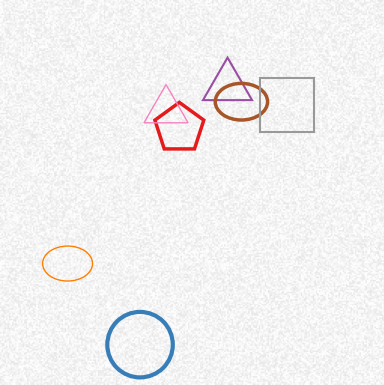[{"shape": "pentagon", "thickness": 2.5, "radius": 0.33, "center": [0.466, 0.667]}, {"shape": "circle", "thickness": 3, "radius": 0.43, "center": [0.364, 0.105]}, {"shape": "triangle", "thickness": 1.5, "radius": 0.37, "center": [0.591, 0.777]}, {"shape": "oval", "thickness": 1, "radius": 0.32, "center": [0.176, 0.315]}, {"shape": "oval", "thickness": 2.5, "radius": 0.34, "center": [0.627, 0.736]}, {"shape": "triangle", "thickness": 1, "radius": 0.33, "center": [0.431, 0.714]}, {"shape": "square", "thickness": 1.5, "radius": 0.35, "center": [0.746, 0.726]}]